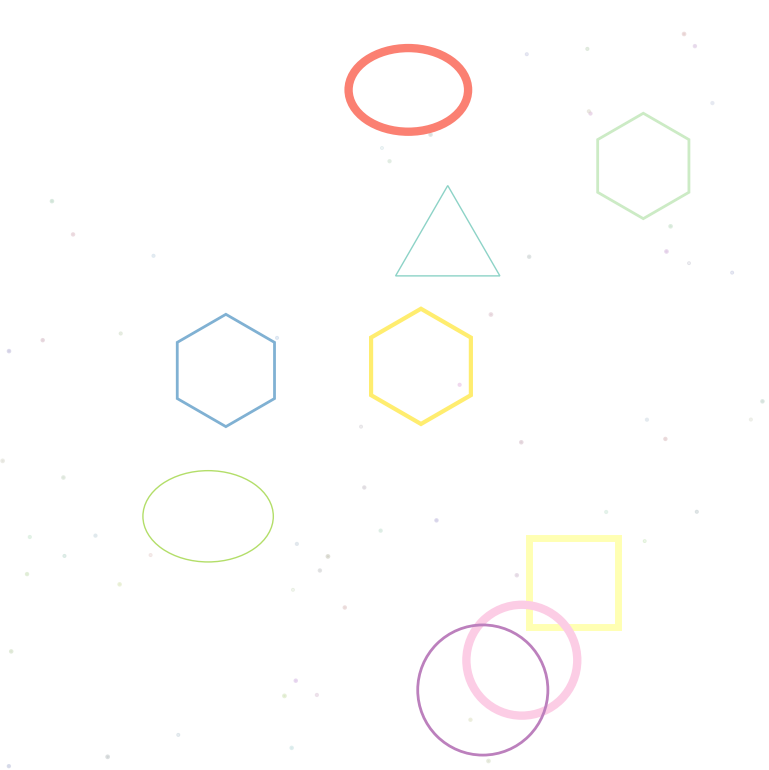[{"shape": "triangle", "thickness": 0.5, "radius": 0.39, "center": [0.581, 0.681]}, {"shape": "square", "thickness": 2.5, "radius": 0.29, "center": [0.745, 0.243]}, {"shape": "oval", "thickness": 3, "radius": 0.39, "center": [0.53, 0.883]}, {"shape": "hexagon", "thickness": 1, "radius": 0.36, "center": [0.293, 0.519]}, {"shape": "oval", "thickness": 0.5, "radius": 0.42, "center": [0.27, 0.329]}, {"shape": "circle", "thickness": 3, "radius": 0.36, "center": [0.678, 0.143]}, {"shape": "circle", "thickness": 1, "radius": 0.42, "center": [0.627, 0.104]}, {"shape": "hexagon", "thickness": 1, "radius": 0.34, "center": [0.835, 0.784]}, {"shape": "hexagon", "thickness": 1.5, "radius": 0.37, "center": [0.547, 0.524]}]